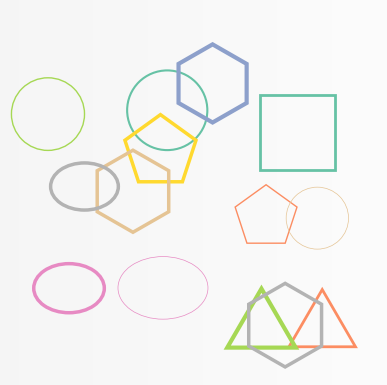[{"shape": "square", "thickness": 2, "radius": 0.48, "center": [0.768, 0.656]}, {"shape": "circle", "thickness": 1.5, "radius": 0.52, "center": [0.432, 0.714]}, {"shape": "pentagon", "thickness": 1, "radius": 0.42, "center": [0.687, 0.436]}, {"shape": "triangle", "thickness": 2, "radius": 0.5, "center": [0.832, 0.149]}, {"shape": "hexagon", "thickness": 3, "radius": 0.51, "center": [0.549, 0.783]}, {"shape": "oval", "thickness": 2.5, "radius": 0.46, "center": [0.178, 0.251]}, {"shape": "oval", "thickness": 0.5, "radius": 0.58, "center": [0.421, 0.252]}, {"shape": "triangle", "thickness": 3, "radius": 0.51, "center": [0.675, 0.148]}, {"shape": "circle", "thickness": 1, "radius": 0.47, "center": [0.124, 0.704]}, {"shape": "pentagon", "thickness": 2.5, "radius": 0.48, "center": [0.414, 0.606]}, {"shape": "circle", "thickness": 0.5, "radius": 0.4, "center": [0.819, 0.433]}, {"shape": "hexagon", "thickness": 2.5, "radius": 0.53, "center": [0.343, 0.503]}, {"shape": "oval", "thickness": 2.5, "radius": 0.44, "center": [0.218, 0.516]}, {"shape": "hexagon", "thickness": 2.5, "radius": 0.54, "center": [0.736, 0.155]}]